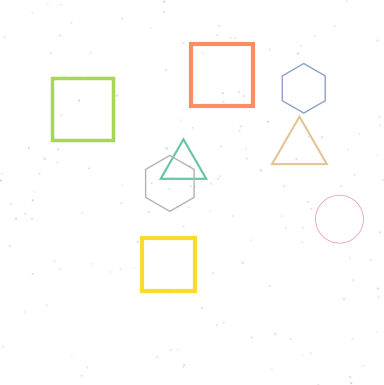[{"shape": "triangle", "thickness": 1.5, "radius": 0.34, "center": [0.477, 0.57]}, {"shape": "square", "thickness": 3, "radius": 0.4, "center": [0.576, 0.805]}, {"shape": "hexagon", "thickness": 1, "radius": 0.32, "center": [0.789, 0.771]}, {"shape": "circle", "thickness": 0.5, "radius": 0.31, "center": [0.882, 0.431]}, {"shape": "square", "thickness": 2.5, "radius": 0.4, "center": [0.214, 0.717]}, {"shape": "square", "thickness": 3, "radius": 0.34, "center": [0.438, 0.314]}, {"shape": "triangle", "thickness": 1.5, "radius": 0.41, "center": [0.778, 0.615]}, {"shape": "hexagon", "thickness": 1, "radius": 0.36, "center": [0.441, 0.524]}]